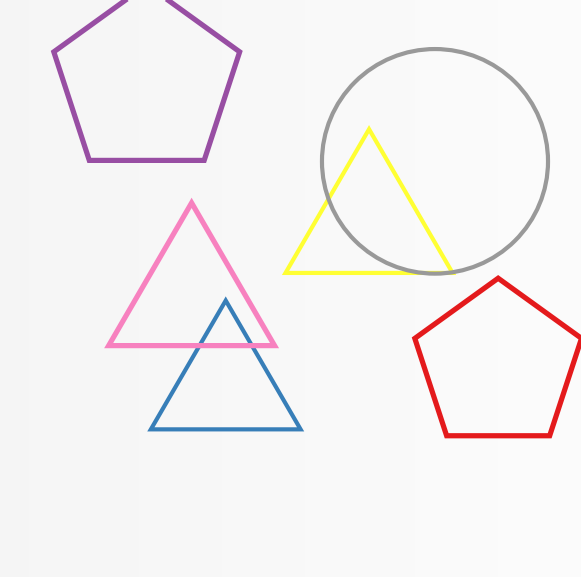[{"shape": "pentagon", "thickness": 2.5, "radius": 0.75, "center": [0.857, 0.367]}, {"shape": "triangle", "thickness": 2, "radius": 0.74, "center": [0.388, 0.33]}, {"shape": "pentagon", "thickness": 2.5, "radius": 0.84, "center": [0.252, 0.857]}, {"shape": "triangle", "thickness": 2, "radius": 0.83, "center": [0.635, 0.609]}, {"shape": "triangle", "thickness": 2.5, "radius": 0.82, "center": [0.33, 0.483]}, {"shape": "circle", "thickness": 2, "radius": 0.97, "center": [0.748, 0.72]}]